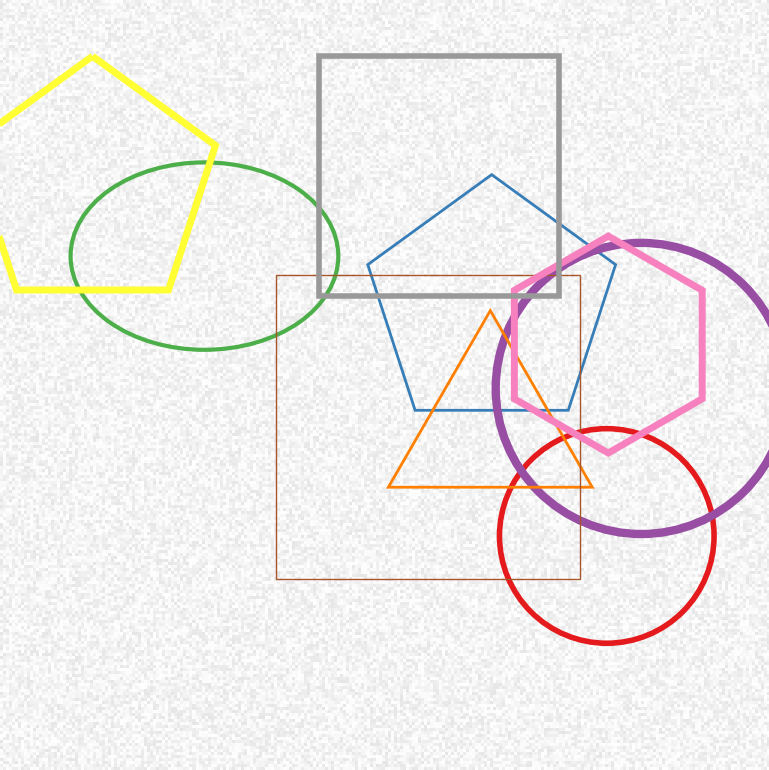[{"shape": "circle", "thickness": 2, "radius": 0.7, "center": [0.788, 0.304]}, {"shape": "pentagon", "thickness": 1, "radius": 0.85, "center": [0.639, 0.604]}, {"shape": "oval", "thickness": 1.5, "radius": 0.87, "center": [0.265, 0.667]}, {"shape": "circle", "thickness": 3, "radius": 0.95, "center": [0.833, 0.496]}, {"shape": "triangle", "thickness": 1, "radius": 0.76, "center": [0.637, 0.444]}, {"shape": "pentagon", "thickness": 2.5, "radius": 0.84, "center": [0.12, 0.759]}, {"shape": "square", "thickness": 0.5, "radius": 0.99, "center": [0.556, 0.445]}, {"shape": "hexagon", "thickness": 2.5, "radius": 0.7, "center": [0.79, 0.552]}, {"shape": "square", "thickness": 2, "radius": 0.78, "center": [0.57, 0.771]}]